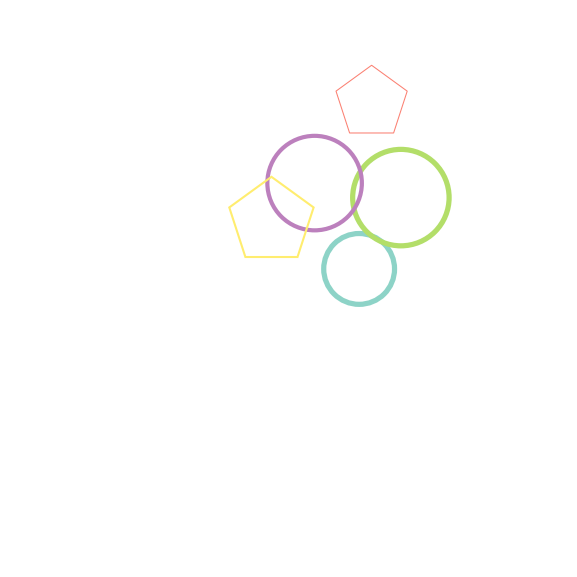[{"shape": "circle", "thickness": 2.5, "radius": 0.31, "center": [0.622, 0.533]}, {"shape": "pentagon", "thickness": 0.5, "radius": 0.32, "center": [0.643, 0.821]}, {"shape": "circle", "thickness": 2.5, "radius": 0.42, "center": [0.694, 0.657]}, {"shape": "circle", "thickness": 2, "radius": 0.41, "center": [0.545, 0.682]}, {"shape": "pentagon", "thickness": 1, "radius": 0.38, "center": [0.47, 0.616]}]